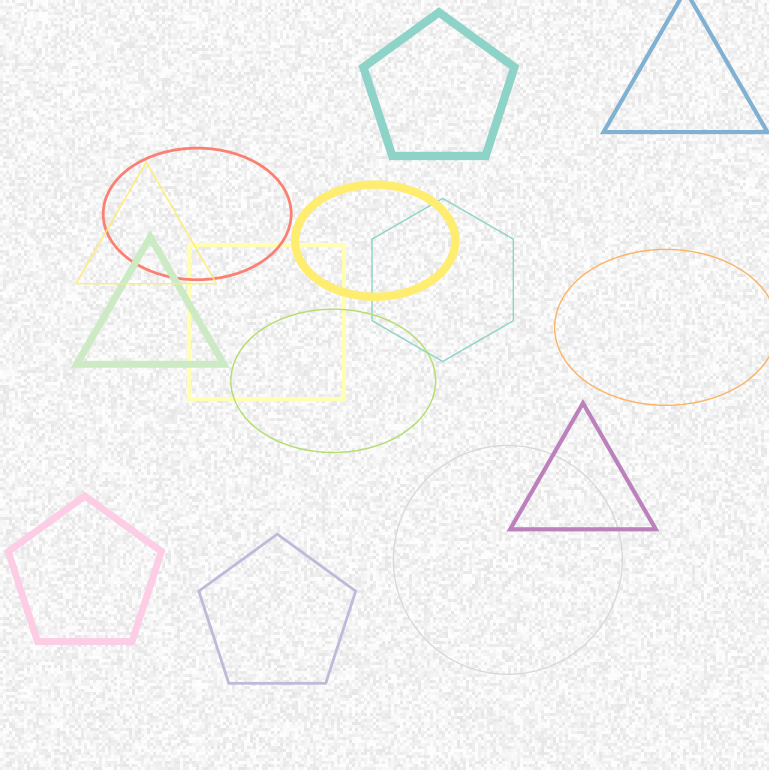[{"shape": "pentagon", "thickness": 3, "radius": 0.52, "center": [0.57, 0.881]}, {"shape": "hexagon", "thickness": 0.5, "radius": 0.53, "center": [0.575, 0.636]}, {"shape": "square", "thickness": 1.5, "radius": 0.5, "center": [0.346, 0.582]}, {"shape": "pentagon", "thickness": 1, "radius": 0.54, "center": [0.36, 0.199]}, {"shape": "oval", "thickness": 1, "radius": 0.61, "center": [0.256, 0.722]}, {"shape": "triangle", "thickness": 1.5, "radius": 0.61, "center": [0.89, 0.89]}, {"shape": "oval", "thickness": 0.5, "radius": 0.72, "center": [0.865, 0.575]}, {"shape": "oval", "thickness": 0.5, "radius": 0.66, "center": [0.433, 0.505]}, {"shape": "pentagon", "thickness": 2.5, "radius": 0.52, "center": [0.11, 0.251]}, {"shape": "circle", "thickness": 0.5, "radius": 0.74, "center": [0.66, 0.273]}, {"shape": "triangle", "thickness": 1.5, "radius": 0.55, "center": [0.757, 0.367]}, {"shape": "triangle", "thickness": 2.5, "radius": 0.55, "center": [0.195, 0.582]}, {"shape": "oval", "thickness": 3, "radius": 0.52, "center": [0.487, 0.687]}, {"shape": "triangle", "thickness": 0.5, "radius": 0.53, "center": [0.19, 0.684]}]